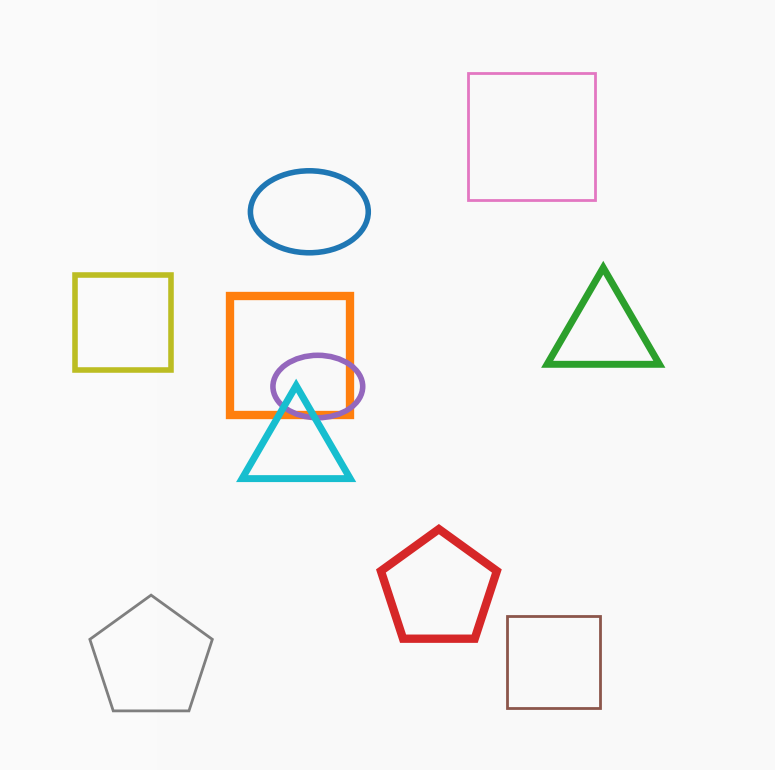[{"shape": "oval", "thickness": 2, "radius": 0.38, "center": [0.399, 0.725]}, {"shape": "square", "thickness": 3, "radius": 0.39, "center": [0.374, 0.538]}, {"shape": "triangle", "thickness": 2.5, "radius": 0.42, "center": [0.778, 0.569]}, {"shape": "pentagon", "thickness": 3, "radius": 0.39, "center": [0.566, 0.234]}, {"shape": "oval", "thickness": 2, "radius": 0.29, "center": [0.41, 0.498]}, {"shape": "square", "thickness": 1, "radius": 0.3, "center": [0.714, 0.14]}, {"shape": "square", "thickness": 1, "radius": 0.41, "center": [0.686, 0.823]}, {"shape": "pentagon", "thickness": 1, "radius": 0.42, "center": [0.195, 0.144]}, {"shape": "square", "thickness": 2, "radius": 0.31, "center": [0.158, 0.581]}, {"shape": "triangle", "thickness": 2.5, "radius": 0.4, "center": [0.382, 0.419]}]